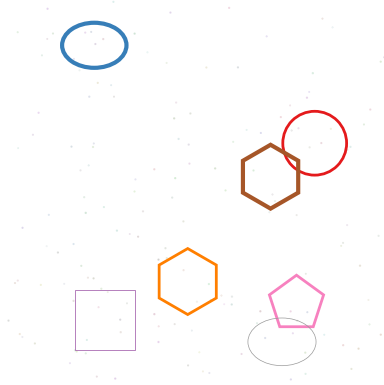[{"shape": "circle", "thickness": 2, "radius": 0.41, "center": [0.817, 0.628]}, {"shape": "oval", "thickness": 3, "radius": 0.42, "center": [0.245, 0.882]}, {"shape": "square", "thickness": 0.5, "radius": 0.39, "center": [0.273, 0.169]}, {"shape": "hexagon", "thickness": 2, "radius": 0.43, "center": [0.488, 0.269]}, {"shape": "hexagon", "thickness": 3, "radius": 0.41, "center": [0.703, 0.541]}, {"shape": "pentagon", "thickness": 2, "radius": 0.37, "center": [0.77, 0.211]}, {"shape": "oval", "thickness": 0.5, "radius": 0.44, "center": [0.732, 0.112]}]